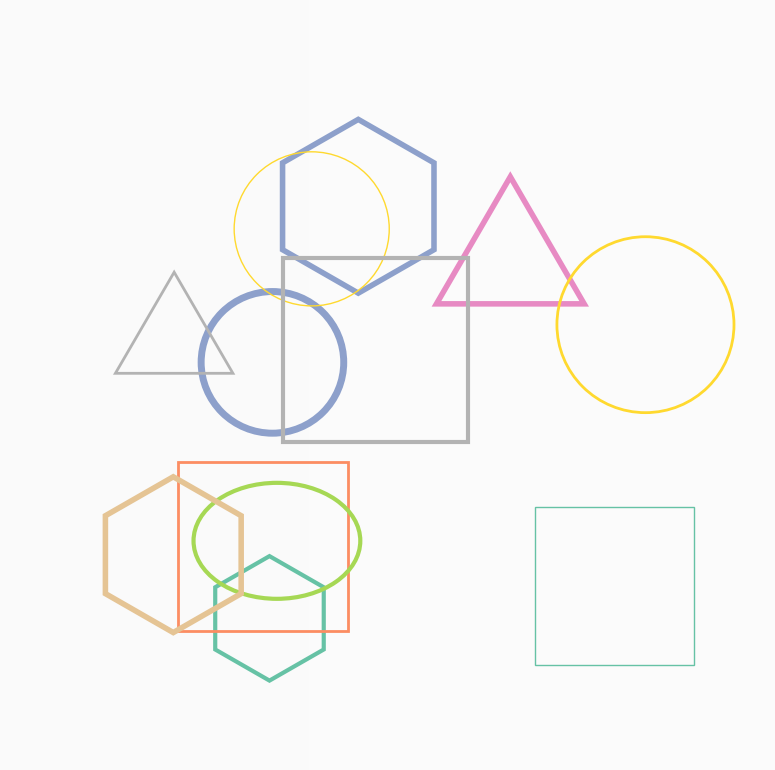[{"shape": "square", "thickness": 0.5, "radius": 0.51, "center": [0.793, 0.239]}, {"shape": "hexagon", "thickness": 1.5, "radius": 0.4, "center": [0.348, 0.197]}, {"shape": "square", "thickness": 1, "radius": 0.55, "center": [0.34, 0.29]}, {"shape": "circle", "thickness": 2.5, "radius": 0.46, "center": [0.352, 0.529]}, {"shape": "hexagon", "thickness": 2, "radius": 0.56, "center": [0.462, 0.732]}, {"shape": "triangle", "thickness": 2, "radius": 0.55, "center": [0.658, 0.66]}, {"shape": "oval", "thickness": 1.5, "radius": 0.54, "center": [0.357, 0.298]}, {"shape": "circle", "thickness": 0.5, "radius": 0.5, "center": [0.402, 0.703]}, {"shape": "circle", "thickness": 1, "radius": 0.57, "center": [0.833, 0.578]}, {"shape": "hexagon", "thickness": 2, "radius": 0.51, "center": [0.224, 0.28]}, {"shape": "square", "thickness": 1.5, "radius": 0.6, "center": [0.484, 0.546]}, {"shape": "triangle", "thickness": 1, "radius": 0.44, "center": [0.225, 0.559]}]